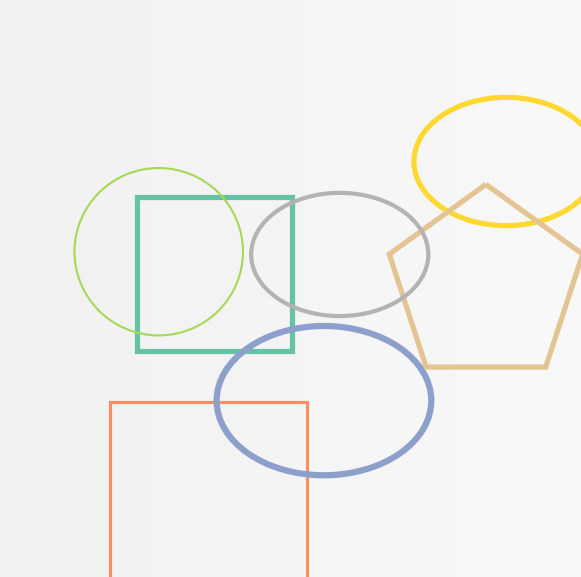[{"shape": "square", "thickness": 2.5, "radius": 0.67, "center": [0.368, 0.525]}, {"shape": "square", "thickness": 1.5, "radius": 0.85, "center": [0.359, 0.134]}, {"shape": "oval", "thickness": 3, "radius": 0.92, "center": [0.557, 0.305]}, {"shape": "circle", "thickness": 1, "radius": 0.72, "center": [0.273, 0.563]}, {"shape": "oval", "thickness": 2.5, "radius": 0.79, "center": [0.871, 0.719]}, {"shape": "pentagon", "thickness": 2.5, "radius": 0.87, "center": [0.836, 0.505]}, {"shape": "oval", "thickness": 2, "radius": 0.76, "center": [0.585, 0.558]}]